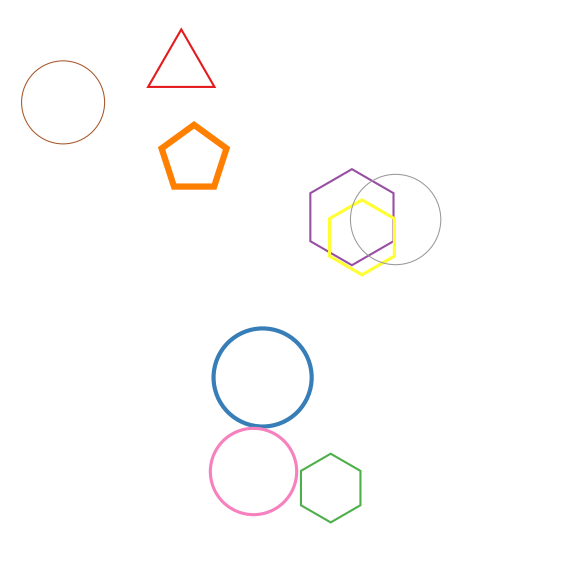[{"shape": "triangle", "thickness": 1, "radius": 0.33, "center": [0.314, 0.882]}, {"shape": "circle", "thickness": 2, "radius": 0.42, "center": [0.455, 0.346]}, {"shape": "hexagon", "thickness": 1, "radius": 0.3, "center": [0.573, 0.154]}, {"shape": "hexagon", "thickness": 1, "radius": 0.42, "center": [0.609, 0.623]}, {"shape": "pentagon", "thickness": 3, "radius": 0.3, "center": [0.336, 0.724]}, {"shape": "hexagon", "thickness": 1.5, "radius": 0.32, "center": [0.627, 0.588]}, {"shape": "circle", "thickness": 0.5, "radius": 0.36, "center": [0.109, 0.822]}, {"shape": "circle", "thickness": 1.5, "radius": 0.37, "center": [0.439, 0.183]}, {"shape": "circle", "thickness": 0.5, "radius": 0.39, "center": [0.685, 0.619]}]